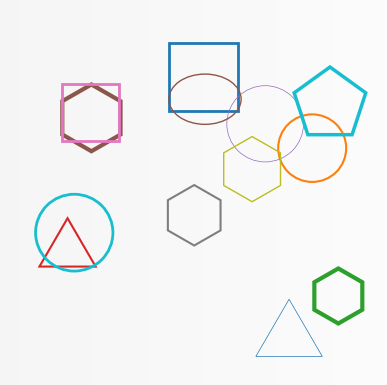[{"shape": "triangle", "thickness": 0.5, "radius": 0.5, "center": [0.746, 0.124]}, {"shape": "square", "thickness": 2, "radius": 0.44, "center": [0.524, 0.799]}, {"shape": "circle", "thickness": 1.5, "radius": 0.44, "center": [0.806, 0.615]}, {"shape": "hexagon", "thickness": 3, "radius": 0.36, "center": [0.873, 0.231]}, {"shape": "triangle", "thickness": 1.5, "radius": 0.42, "center": [0.174, 0.349]}, {"shape": "circle", "thickness": 0.5, "radius": 0.5, "center": [0.684, 0.678]}, {"shape": "hexagon", "thickness": 3, "radius": 0.43, "center": [0.236, 0.694]}, {"shape": "oval", "thickness": 1, "radius": 0.47, "center": [0.529, 0.742]}, {"shape": "square", "thickness": 2, "radius": 0.37, "center": [0.233, 0.709]}, {"shape": "hexagon", "thickness": 1.5, "radius": 0.39, "center": [0.501, 0.441]}, {"shape": "hexagon", "thickness": 1, "radius": 0.42, "center": [0.651, 0.561]}, {"shape": "circle", "thickness": 2, "radius": 0.5, "center": [0.192, 0.396]}, {"shape": "pentagon", "thickness": 2.5, "radius": 0.49, "center": [0.852, 0.729]}]